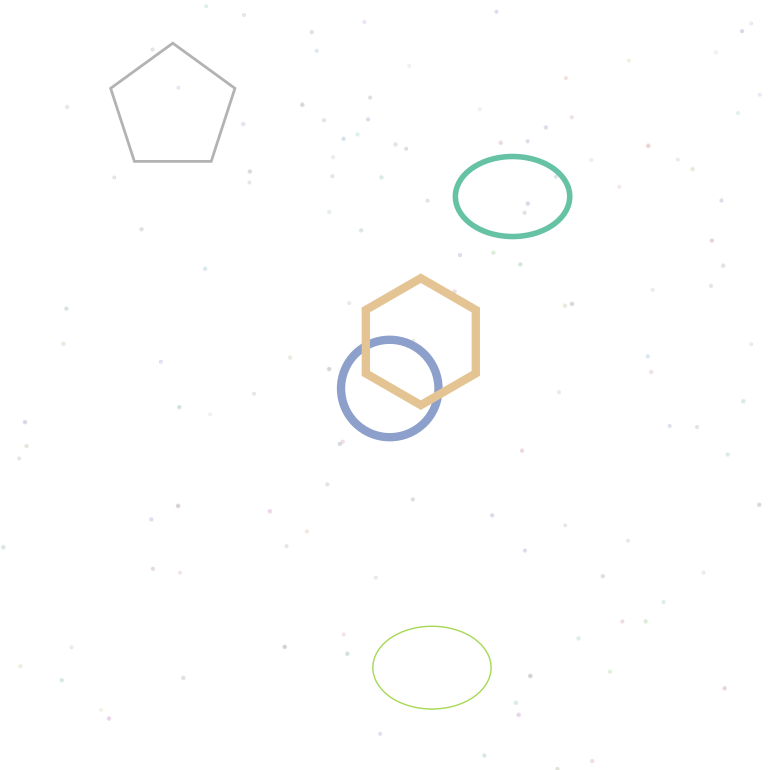[{"shape": "oval", "thickness": 2, "radius": 0.37, "center": [0.666, 0.745]}, {"shape": "circle", "thickness": 3, "radius": 0.32, "center": [0.506, 0.495]}, {"shape": "oval", "thickness": 0.5, "radius": 0.38, "center": [0.561, 0.133]}, {"shape": "hexagon", "thickness": 3, "radius": 0.41, "center": [0.547, 0.556]}, {"shape": "pentagon", "thickness": 1, "radius": 0.42, "center": [0.224, 0.859]}]